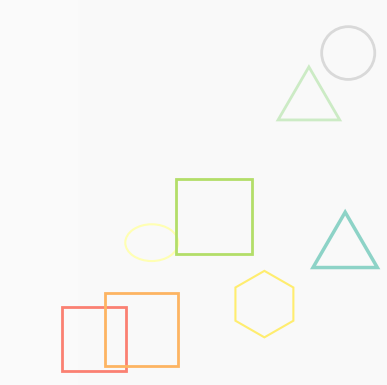[{"shape": "triangle", "thickness": 2.5, "radius": 0.48, "center": [0.891, 0.353]}, {"shape": "oval", "thickness": 1.5, "radius": 0.34, "center": [0.392, 0.37]}, {"shape": "square", "thickness": 2, "radius": 0.41, "center": [0.243, 0.119]}, {"shape": "square", "thickness": 2, "radius": 0.47, "center": [0.366, 0.144]}, {"shape": "square", "thickness": 2, "radius": 0.49, "center": [0.553, 0.438]}, {"shape": "circle", "thickness": 2, "radius": 0.34, "center": [0.899, 0.862]}, {"shape": "triangle", "thickness": 2, "radius": 0.46, "center": [0.797, 0.734]}, {"shape": "hexagon", "thickness": 1.5, "radius": 0.43, "center": [0.682, 0.21]}]